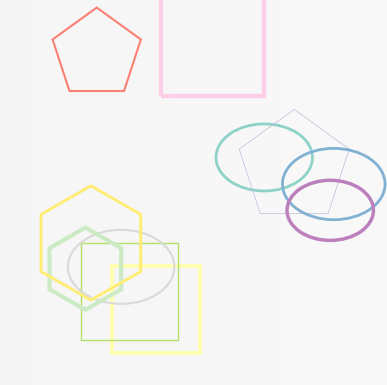[{"shape": "oval", "thickness": 2, "radius": 0.62, "center": [0.682, 0.591]}, {"shape": "square", "thickness": 3, "radius": 0.57, "center": [0.402, 0.196]}, {"shape": "pentagon", "thickness": 0.5, "radius": 0.75, "center": [0.759, 0.566]}, {"shape": "pentagon", "thickness": 1.5, "radius": 0.6, "center": [0.25, 0.86]}, {"shape": "oval", "thickness": 2, "radius": 0.66, "center": [0.861, 0.522]}, {"shape": "square", "thickness": 1, "radius": 0.63, "center": [0.334, 0.242]}, {"shape": "square", "thickness": 3, "radius": 0.67, "center": [0.548, 0.883]}, {"shape": "oval", "thickness": 1.5, "radius": 0.69, "center": [0.313, 0.307]}, {"shape": "oval", "thickness": 2.5, "radius": 0.56, "center": [0.852, 0.454]}, {"shape": "hexagon", "thickness": 3, "radius": 0.53, "center": [0.22, 0.302]}, {"shape": "hexagon", "thickness": 2, "radius": 0.74, "center": [0.234, 0.369]}]